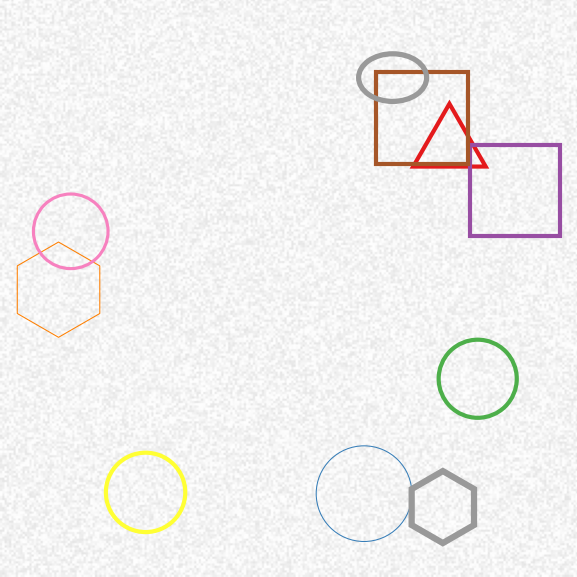[{"shape": "triangle", "thickness": 2, "radius": 0.36, "center": [0.778, 0.747]}, {"shape": "circle", "thickness": 0.5, "radius": 0.41, "center": [0.63, 0.144]}, {"shape": "circle", "thickness": 2, "radius": 0.34, "center": [0.827, 0.343]}, {"shape": "square", "thickness": 2, "radius": 0.39, "center": [0.892, 0.669]}, {"shape": "hexagon", "thickness": 0.5, "radius": 0.41, "center": [0.101, 0.498]}, {"shape": "circle", "thickness": 2, "radius": 0.34, "center": [0.252, 0.147]}, {"shape": "square", "thickness": 2, "radius": 0.4, "center": [0.731, 0.795]}, {"shape": "circle", "thickness": 1.5, "radius": 0.32, "center": [0.122, 0.599]}, {"shape": "oval", "thickness": 2.5, "radius": 0.29, "center": [0.68, 0.865]}, {"shape": "hexagon", "thickness": 3, "radius": 0.31, "center": [0.767, 0.121]}]